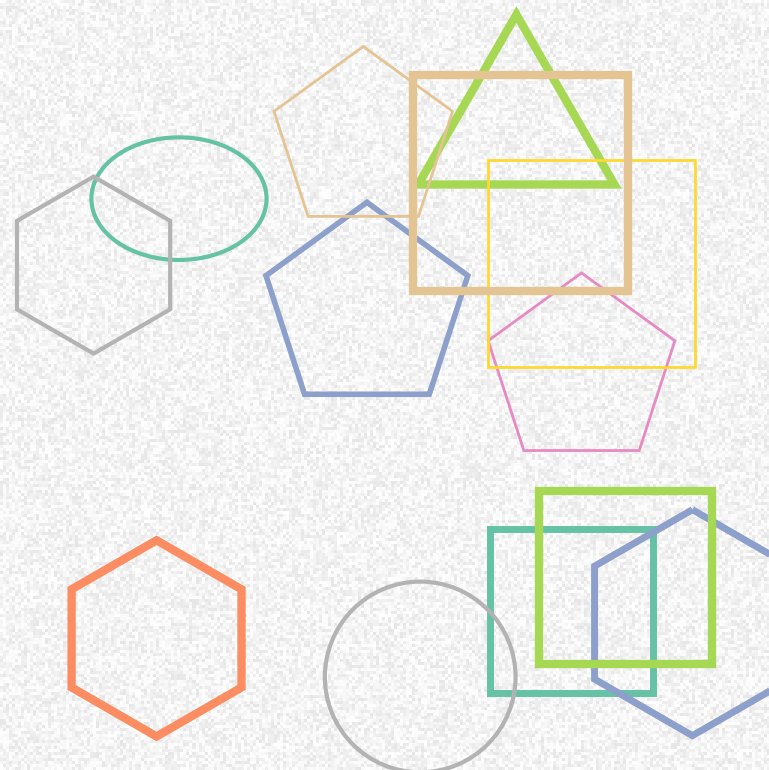[{"shape": "oval", "thickness": 1.5, "radius": 0.57, "center": [0.232, 0.742]}, {"shape": "square", "thickness": 2.5, "radius": 0.53, "center": [0.742, 0.207]}, {"shape": "hexagon", "thickness": 3, "radius": 0.64, "center": [0.203, 0.171]}, {"shape": "pentagon", "thickness": 2, "radius": 0.69, "center": [0.476, 0.599]}, {"shape": "hexagon", "thickness": 2.5, "radius": 0.73, "center": [0.899, 0.191]}, {"shape": "pentagon", "thickness": 1, "radius": 0.64, "center": [0.755, 0.518]}, {"shape": "triangle", "thickness": 3, "radius": 0.74, "center": [0.671, 0.834]}, {"shape": "square", "thickness": 3, "radius": 0.56, "center": [0.812, 0.25]}, {"shape": "square", "thickness": 1, "radius": 0.67, "center": [0.769, 0.658]}, {"shape": "pentagon", "thickness": 1, "radius": 0.61, "center": [0.472, 0.818]}, {"shape": "square", "thickness": 3, "radius": 0.7, "center": [0.676, 0.762]}, {"shape": "circle", "thickness": 1.5, "radius": 0.62, "center": [0.546, 0.121]}, {"shape": "hexagon", "thickness": 1.5, "radius": 0.57, "center": [0.122, 0.656]}]